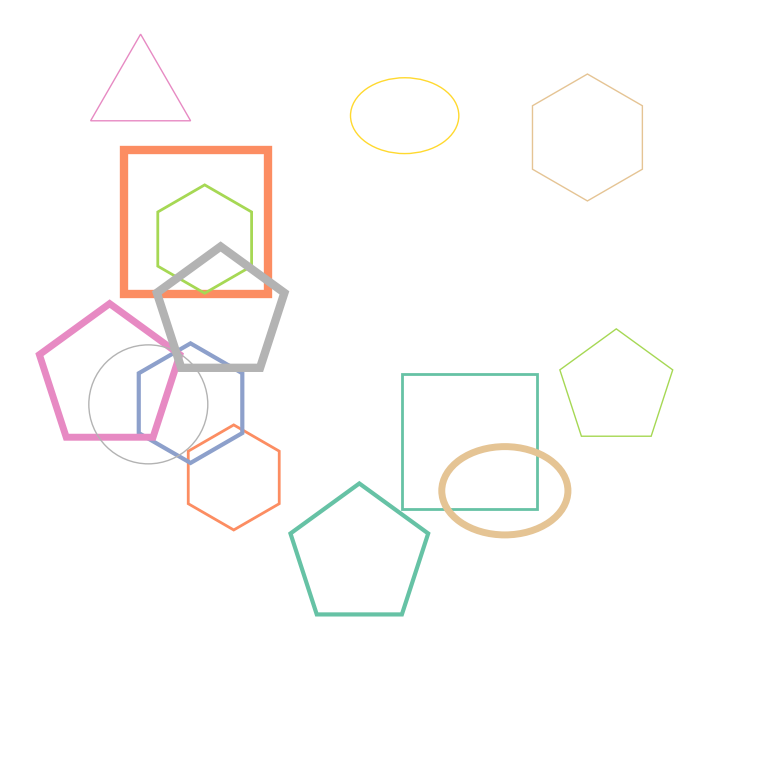[{"shape": "square", "thickness": 1, "radius": 0.44, "center": [0.609, 0.427]}, {"shape": "pentagon", "thickness": 1.5, "radius": 0.47, "center": [0.467, 0.278]}, {"shape": "square", "thickness": 3, "radius": 0.47, "center": [0.254, 0.712]}, {"shape": "hexagon", "thickness": 1, "radius": 0.34, "center": [0.304, 0.38]}, {"shape": "hexagon", "thickness": 1.5, "radius": 0.39, "center": [0.247, 0.476]}, {"shape": "triangle", "thickness": 0.5, "radius": 0.37, "center": [0.183, 0.881]}, {"shape": "pentagon", "thickness": 2.5, "radius": 0.48, "center": [0.142, 0.51]}, {"shape": "pentagon", "thickness": 0.5, "radius": 0.39, "center": [0.8, 0.496]}, {"shape": "hexagon", "thickness": 1, "radius": 0.35, "center": [0.266, 0.69]}, {"shape": "oval", "thickness": 0.5, "radius": 0.35, "center": [0.526, 0.85]}, {"shape": "hexagon", "thickness": 0.5, "radius": 0.41, "center": [0.763, 0.821]}, {"shape": "oval", "thickness": 2.5, "radius": 0.41, "center": [0.656, 0.363]}, {"shape": "pentagon", "thickness": 3, "radius": 0.44, "center": [0.287, 0.593]}, {"shape": "circle", "thickness": 0.5, "radius": 0.39, "center": [0.193, 0.475]}]